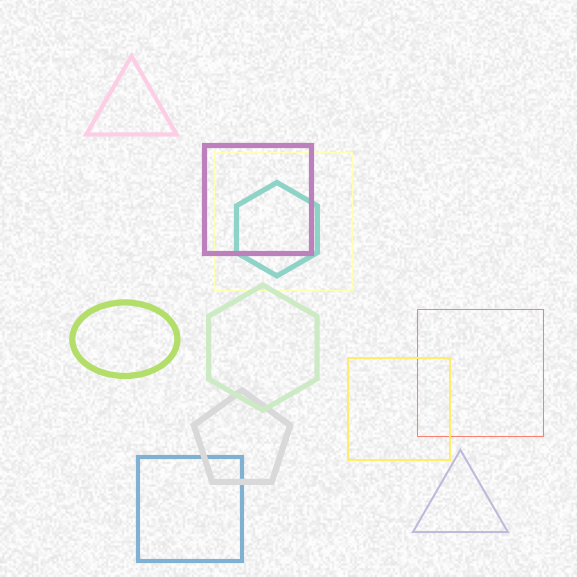[{"shape": "hexagon", "thickness": 2.5, "radius": 0.4, "center": [0.48, 0.602]}, {"shape": "square", "thickness": 0.5, "radius": 0.6, "center": [0.49, 0.617]}, {"shape": "triangle", "thickness": 1, "radius": 0.47, "center": [0.797, 0.125]}, {"shape": "square", "thickness": 0.5, "radius": 0.55, "center": [0.831, 0.355]}, {"shape": "square", "thickness": 2, "radius": 0.45, "center": [0.33, 0.118]}, {"shape": "oval", "thickness": 3, "radius": 0.45, "center": [0.216, 0.412]}, {"shape": "triangle", "thickness": 2, "radius": 0.45, "center": [0.228, 0.812]}, {"shape": "pentagon", "thickness": 3, "radius": 0.44, "center": [0.419, 0.236]}, {"shape": "square", "thickness": 2.5, "radius": 0.47, "center": [0.446, 0.655]}, {"shape": "hexagon", "thickness": 2.5, "radius": 0.54, "center": [0.455, 0.397]}, {"shape": "square", "thickness": 1, "radius": 0.44, "center": [0.691, 0.291]}]